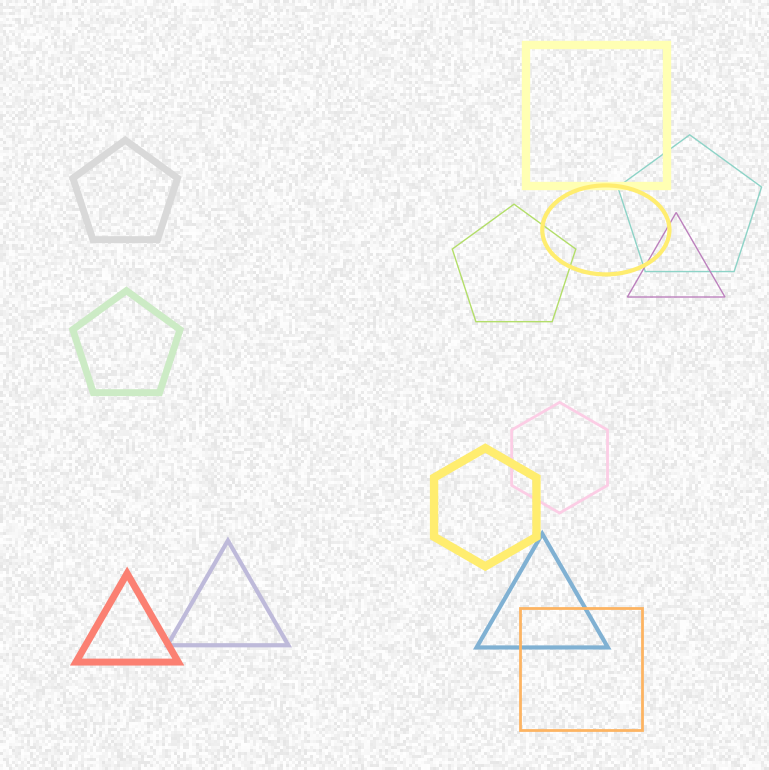[{"shape": "pentagon", "thickness": 0.5, "radius": 0.49, "center": [0.896, 0.727]}, {"shape": "square", "thickness": 3, "radius": 0.46, "center": [0.775, 0.851]}, {"shape": "triangle", "thickness": 1.5, "radius": 0.45, "center": [0.296, 0.207]}, {"shape": "triangle", "thickness": 2.5, "radius": 0.38, "center": [0.165, 0.179]}, {"shape": "triangle", "thickness": 1.5, "radius": 0.49, "center": [0.704, 0.208]}, {"shape": "square", "thickness": 1, "radius": 0.4, "center": [0.755, 0.131]}, {"shape": "pentagon", "thickness": 0.5, "radius": 0.42, "center": [0.668, 0.65]}, {"shape": "hexagon", "thickness": 1, "radius": 0.36, "center": [0.727, 0.406]}, {"shape": "pentagon", "thickness": 2.5, "radius": 0.36, "center": [0.163, 0.747]}, {"shape": "triangle", "thickness": 0.5, "radius": 0.37, "center": [0.878, 0.651]}, {"shape": "pentagon", "thickness": 2.5, "radius": 0.37, "center": [0.164, 0.549]}, {"shape": "oval", "thickness": 1.5, "radius": 0.41, "center": [0.787, 0.701]}, {"shape": "hexagon", "thickness": 3, "radius": 0.38, "center": [0.63, 0.341]}]